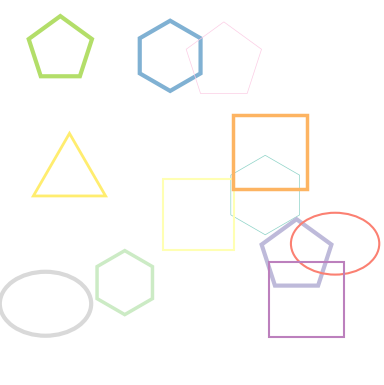[{"shape": "hexagon", "thickness": 0.5, "radius": 0.52, "center": [0.689, 0.493]}, {"shape": "square", "thickness": 1.5, "radius": 0.46, "center": [0.516, 0.444]}, {"shape": "pentagon", "thickness": 3, "radius": 0.48, "center": [0.77, 0.335]}, {"shape": "oval", "thickness": 1.5, "radius": 0.57, "center": [0.87, 0.367]}, {"shape": "hexagon", "thickness": 3, "radius": 0.46, "center": [0.442, 0.855]}, {"shape": "square", "thickness": 2.5, "radius": 0.48, "center": [0.701, 0.605]}, {"shape": "pentagon", "thickness": 3, "radius": 0.43, "center": [0.157, 0.872]}, {"shape": "pentagon", "thickness": 0.5, "radius": 0.51, "center": [0.581, 0.84]}, {"shape": "oval", "thickness": 3, "radius": 0.59, "center": [0.118, 0.211]}, {"shape": "square", "thickness": 1.5, "radius": 0.49, "center": [0.797, 0.222]}, {"shape": "hexagon", "thickness": 2.5, "radius": 0.42, "center": [0.324, 0.266]}, {"shape": "triangle", "thickness": 2, "radius": 0.54, "center": [0.18, 0.545]}]